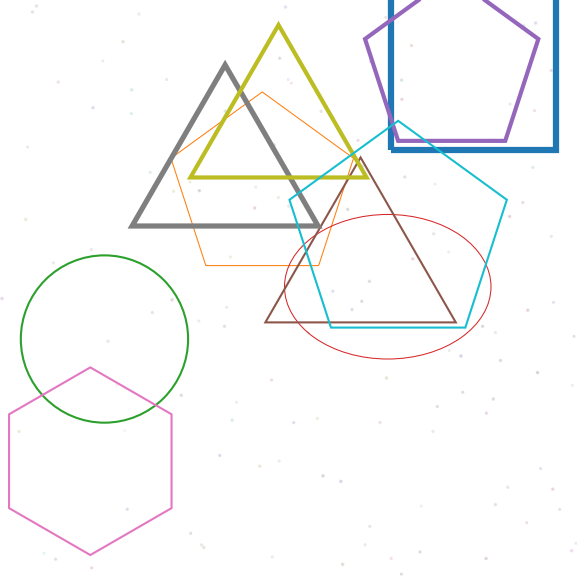[{"shape": "square", "thickness": 3, "radius": 0.71, "center": [0.82, 0.883]}, {"shape": "pentagon", "thickness": 0.5, "radius": 0.83, "center": [0.454, 0.674]}, {"shape": "circle", "thickness": 1, "radius": 0.72, "center": [0.181, 0.412]}, {"shape": "oval", "thickness": 0.5, "radius": 0.89, "center": [0.671, 0.503]}, {"shape": "pentagon", "thickness": 2, "radius": 0.79, "center": [0.782, 0.883]}, {"shape": "triangle", "thickness": 1, "radius": 0.95, "center": [0.624, 0.536]}, {"shape": "hexagon", "thickness": 1, "radius": 0.81, "center": [0.156, 0.201]}, {"shape": "triangle", "thickness": 2.5, "radius": 0.93, "center": [0.39, 0.701]}, {"shape": "triangle", "thickness": 2, "radius": 0.88, "center": [0.482, 0.78]}, {"shape": "pentagon", "thickness": 1, "radius": 0.99, "center": [0.689, 0.592]}]